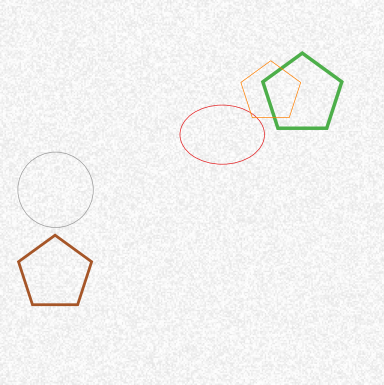[{"shape": "oval", "thickness": 0.5, "radius": 0.55, "center": [0.577, 0.65]}, {"shape": "pentagon", "thickness": 2.5, "radius": 0.54, "center": [0.785, 0.754]}, {"shape": "pentagon", "thickness": 0.5, "radius": 0.41, "center": [0.703, 0.761]}, {"shape": "pentagon", "thickness": 2, "radius": 0.5, "center": [0.143, 0.289]}, {"shape": "circle", "thickness": 0.5, "radius": 0.49, "center": [0.144, 0.507]}]